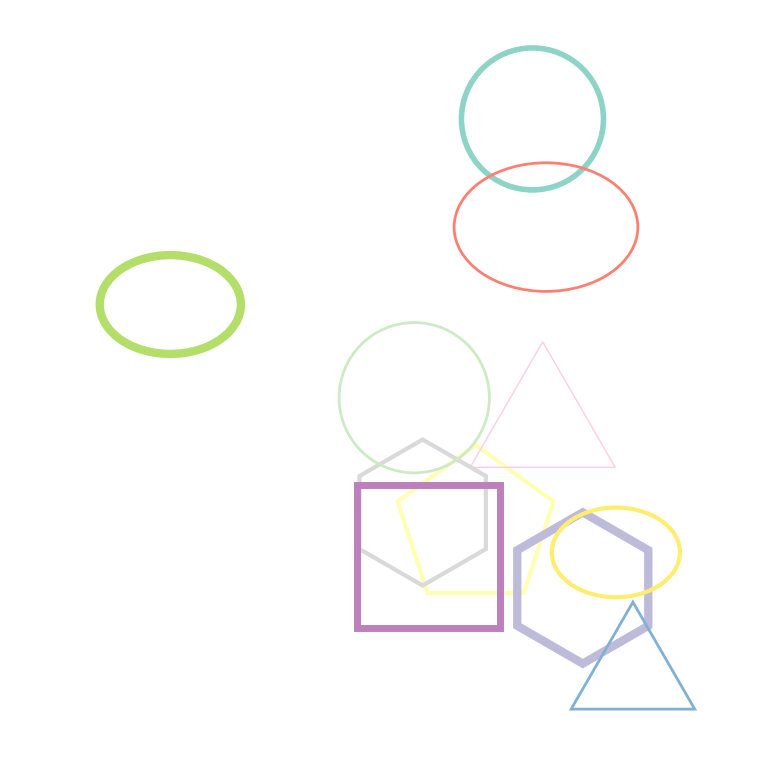[{"shape": "circle", "thickness": 2, "radius": 0.46, "center": [0.691, 0.846]}, {"shape": "pentagon", "thickness": 1.5, "radius": 0.53, "center": [0.618, 0.316]}, {"shape": "hexagon", "thickness": 3, "radius": 0.49, "center": [0.757, 0.236]}, {"shape": "oval", "thickness": 1, "radius": 0.6, "center": [0.709, 0.705]}, {"shape": "triangle", "thickness": 1, "radius": 0.46, "center": [0.822, 0.125]}, {"shape": "oval", "thickness": 3, "radius": 0.46, "center": [0.221, 0.605]}, {"shape": "triangle", "thickness": 0.5, "radius": 0.54, "center": [0.705, 0.447]}, {"shape": "hexagon", "thickness": 1.5, "radius": 0.47, "center": [0.549, 0.334]}, {"shape": "square", "thickness": 2.5, "radius": 0.46, "center": [0.557, 0.277]}, {"shape": "circle", "thickness": 1, "radius": 0.49, "center": [0.538, 0.483]}, {"shape": "oval", "thickness": 1.5, "radius": 0.42, "center": [0.8, 0.283]}]